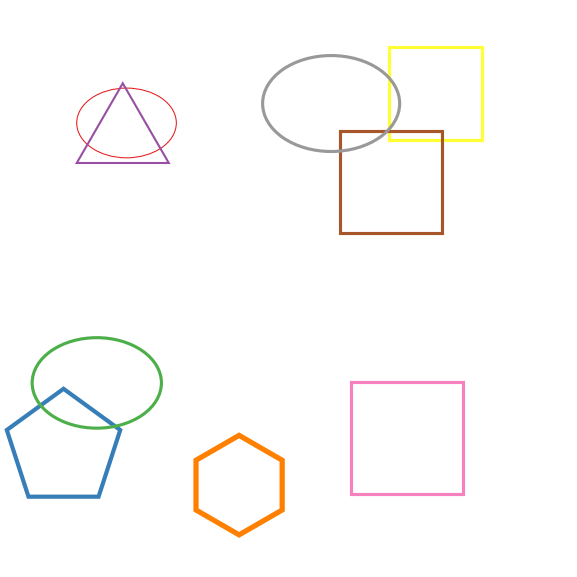[{"shape": "oval", "thickness": 0.5, "radius": 0.43, "center": [0.219, 0.786]}, {"shape": "pentagon", "thickness": 2, "radius": 0.52, "center": [0.11, 0.223]}, {"shape": "oval", "thickness": 1.5, "radius": 0.56, "center": [0.168, 0.336]}, {"shape": "triangle", "thickness": 1, "radius": 0.46, "center": [0.213, 0.763]}, {"shape": "hexagon", "thickness": 2.5, "radius": 0.43, "center": [0.414, 0.159]}, {"shape": "square", "thickness": 1.5, "radius": 0.4, "center": [0.754, 0.837]}, {"shape": "square", "thickness": 1.5, "radius": 0.44, "center": [0.677, 0.684]}, {"shape": "square", "thickness": 1.5, "radius": 0.48, "center": [0.704, 0.24]}, {"shape": "oval", "thickness": 1.5, "radius": 0.59, "center": [0.573, 0.82]}]